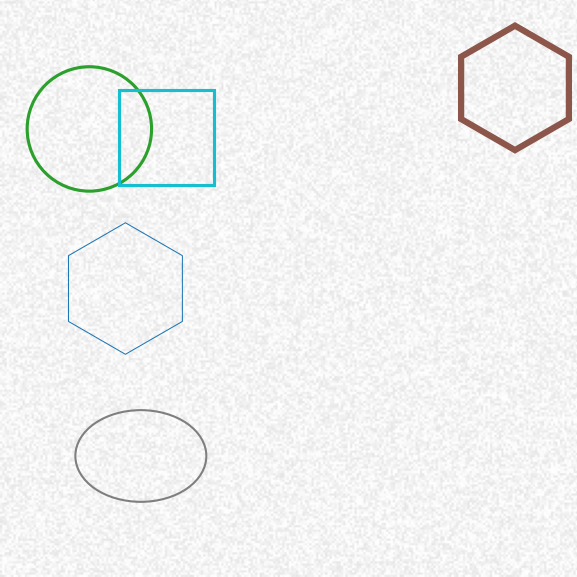[{"shape": "hexagon", "thickness": 0.5, "radius": 0.57, "center": [0.217, 0.5]}, {"shape": "circle", "thickness": 1.5, "radius": 0.54, "center": [0.155, 0.776]}, {"shape": "hexagon", "thickness": 3, "radius": 0.54, "center": [0.892, 0.847]}, {"shape": "oval", "thickness": 1, "radius": 0.57, "center": [0.244, 0.21]}, {"shape": "square", "thickness": 1.5, "radius": 0.41, "center": [0.289, 0.761]}]